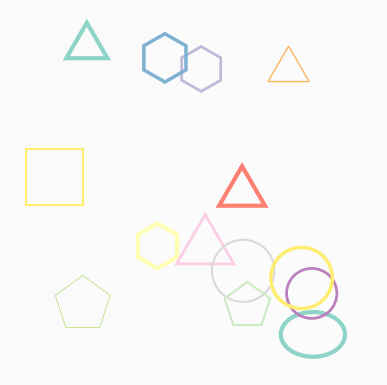[{"shape": "triangle", "thickness": 3, "radius": 0.31, "center": [0.224, 0.879]}, {"shape": "oval", "thickness": 3, "radius": 0.41, "center": [0.808, 0.131]}, {"shape": "hexagon", "thickness": 3, "radius": 0.29, "center": [0.406, 0.361]}, {"shape": "hexagon", "thickness": 2, "radius": 0.29, "center": [0.519, 0.821]}, {"shape": "triangle", "thickness": 3, "radius": 0.34, "center": [0.625, 0.5]}, {"shape": "hexagon", "thickness": 2.5, "radius": 0.31, "center": [0.426, 0.85]}, {"shape": "triangle", "thickness": 1, "radius": 0.31, "center": [0.745, 0.819]}, {"shape": "pentagon", "thickness": 0.5, "radius": 0.37, "center": [0.214, 0.21]}, {"shape": "triangle", "thickness": 2, "radius": 0.43, "center": [0.53, 0.357]}, {"shape": "circle", "thickness": 1.5, "radius": 0.4, "center": [0.628, 0.297]}, {"shape": "circle", "thickness": 2, "radius": 0.32, "center": [0.804, 0.238]}, {"shape": "pentagon", "thickness": 1.5, "radius": 0.31, "center": [0.638, 0.206]}, {"shape": "square", "thickness": 1.5, "radius": 0.37, "center": [0.141, 0.54]}, {"shape": "circle", "thickness": 2.5, "radius": 0.4, "center": [0.778, 0.278]}]